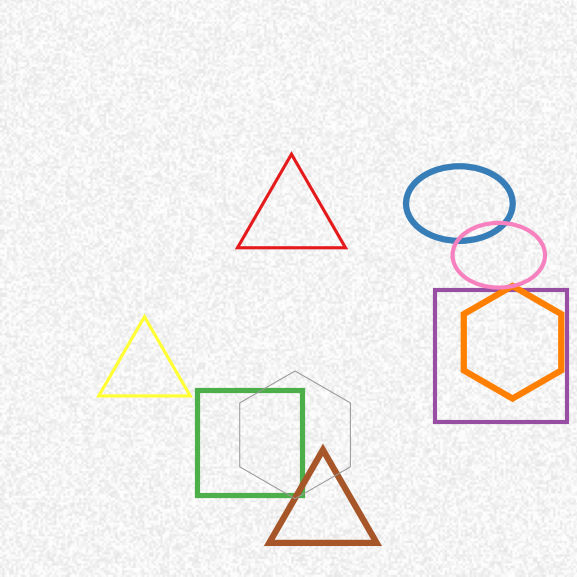[{"shape": "triangle", "thickness": 1.5, "radius": 0.54, "center": [0.505, 0.624]}, {"shape": "oval", "thickness": 3, "radius": 0.46, "center": [0.795, 0.647]}, {"shape": "square", "thickness": 2.5, "radius": 0.45, "center": [0.432, 0.232]}, {"shape": "square", "thickness": 2, "radius": 0.57, "center": [0.867, 0.382]}, {"shape": "hexagon", "thickness": 3, "radius": 0.49, "center": [0.887, 0.406]}, {"shape": "triangle", "thickness": 1.5, "radius": 0.46, "center": [0.25, 0.359]}, {"shape": "triangle", "thickness": 3, "radius": 0.54, "center": [0.559, 0.113]}, {"shape": "oval", "thickness": 2, "radius": 0.4, "center": [0.864, 0.557]}, {"shape": "hexagon", "thickness": 0.5, "radius": 0.55, "center": [0.511, 0.246]}]